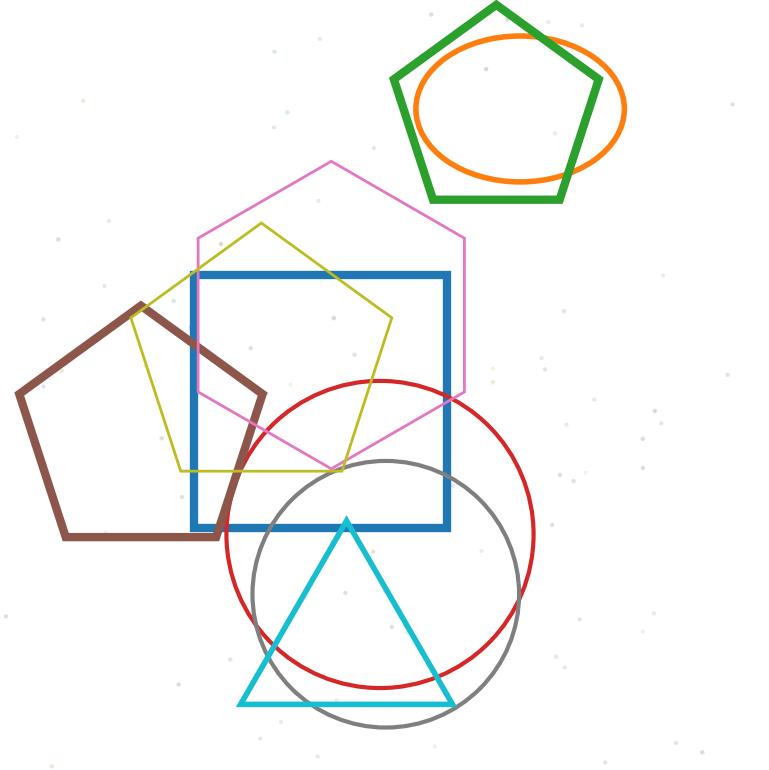[{"shape": "square", "thickness": 3, "radius": 0.82, "center": [0.417, 0.478]}, {"shape": "oval", "thickness": 2, "radius": 0.68, "center": [0.675, 0.859]}, {"shape": "pentagon", "thickness": 3, "radius": 0.7, "center": [0.645, 0.854]}, {"shape": "circle", "thickness": 1.5, "radius": 1.0, "center": [0.494, 0.306]}, {"shape": "pentagon", "thickness": 3, "radius": 0.83, "center": [0.183, 0.437]}, {"shape": "hexagon", "thickness": 1, "radius": 1.0, "center": [0.43, 0.591]}, {"shape": "circle", "thickness": 1.5, "radius": 0.87, "center": [0.501, 0.228]}, {"shape": "pentagon", "thickness": 1, "radius": 0.89, "center": [0.339, 0.532]}, {"shape": "triangle", "thickness": 2, "radius": 0.79, "center": [0.45, 0.165]}]